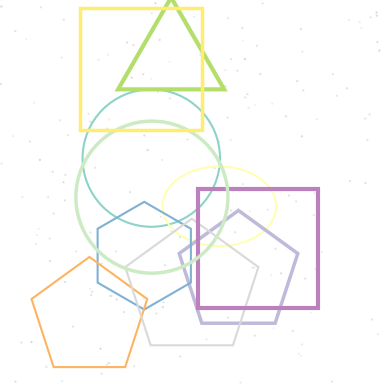[{"shape": "circle", "thickness": 1.5, "radius": 0.89, "center": [0.393, 0.589]}, {"shape": "oval", "thickness": 1.5, "radius": 0.74, "center": [0.57, 0.464]}, {"shape": "pentagon", "thickness": 2.5, "radius": 0.81, "center": [0.619, 0.291]}, {"shape": "hexagon", "thickness": 1.5, "radius": 0.7, "center": [0.375, 0.336]}, {"shape": "pentagon", "thickness": 1.5, "radius": 0.79, "center": [0.232, 0.174]}, {"shape": "triangle", "thickness": 3, "radius": 0.8, "center": [0.444, 0.847]}, {"shape": "pentagon", "thickness": 1.5, "radius": 0.91, "center": [0.498, 0.25]}, {"shape": "square", "thickness": 3, "radius": 0.78, "center": [0.67, 0.354]}, {"shape": "circle", "thickness": 2.5, "radius": 0.99, "center": [0.395, 0.488]}, {"shape": "square", "thickness": 2.5, "radius": 0.79, "center": [0.366, 0.82]}]